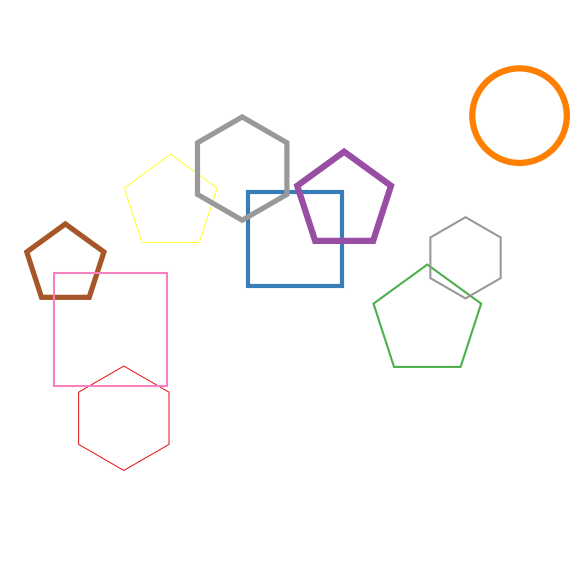[{"shape": "hexagon", "thickness": 0.5, "radius": 0.45, "center": [0.214, 0.275]}, {"shape": "square", "thickness": 2, "radius": 0.41, "center": [0.51, 0.585]}, {"shape": "pentagon", "thickness": 1, "radius": 0.49, "center": [0.74, 0.443]}, {"shape": "pentagon", "thickness": 3, "radius": 0.43, "center": [0.596, 0.651]}, {"shape": "circle", "thickness": 3, "radius": 0.41, "center": [0.9, 0.799]}, {"shape": "pentagon", "thickness": 0.5, "radius": 0.42, "center": [0.296, 0.648]}, {"shape": "pentagon", "thickness": 2.5, "radius": 0.35, "center": [0.113, 0.541]}, {"shape": "square", "thickness": 1, "radius": 0.49, "center": [0.191, 0.428]}, {"shape": "hexagon", "thickness": 2.5, "radius": 0.45, "center": [0.419, 0.707]}, {"shape": "hexagon", "thickness": 1, "radius": 0.35, "center": [0.806, 0.553]}]